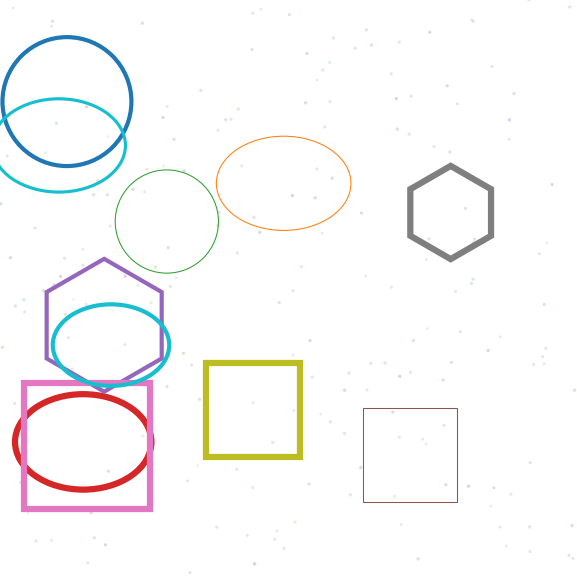[{"shape": "circle", "thickness": 2, "radius": 0.56, "center": [0.116, 0.823]}, {"shape": "oval", "thickness": 0.5, "radius": 0.58, "center": [0.491, 0.682]}, {"shape": "circle", "thickness": 0.5, "radius": 0.45, "center": [0.289, 0.616]}, {"shape": "oval", "thickness": 3, "radius": 0.59, "center": [0.144, 0.234]}, {"shape": "hexagon", "thickness": 2, "radius": 0.58, "center": [0.18, 0.436]}, {"shape": "square", "thickness": 0.5, "radius": 0.41, "center": [0.71, 0.211]}, {"shape": "square", "thickness": 3, "radius": 0.54, "center": [0.151, 0.226]}, {"shape": "hexagon", "thickness": 3, "radius": 0.4, "center": [0.78, 0.631]}, {"shape": "square", "thickness": 3, "radius": 0.41, "center": [0.438, 0.289]}, {"shape": "oval", "thickness": 2, "radius": 0.5, "center": [0.192, 0.402]}, {"shape": "oval", "thickness": 1.5, "radius": 0.58, "center": [0.102, 0.747]}]